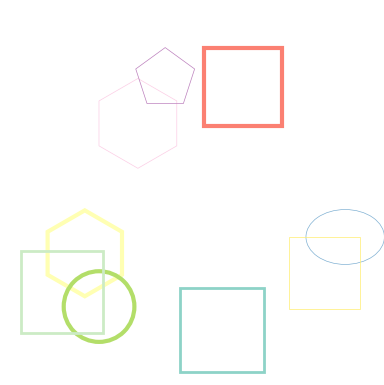[{"shape": "square", "thickness": 2, "radius": 0.54, "center": [0.577, 0.143]}, {"shape": "hexagon", "thickness": 3, "radius": 0.56, "center": [0.22, 0.342]}, {"shape": "square", "thickness": 3, "radius": 0.5, "center": [0.63, 0.775]}, {"shape": "oval", "thickness": 0.5, "radius": 0.51, "center": [0.897, 0.384]}, {"shape": "circle", "thickness": 3, "radius": 0.46, "center": [0.257, 0.204]}, {"shape": "hexagon", "thickness": 0.5, "radius": 0.58, "center": [0.358, 0.679]}, {"shape": "pentagon", "thickness": 0.5, "radius": 0.4, "center": [0.429, 0.796]}, {"shape": "square", "thickness": 2, "radius": 0.54, "center": [0.161, 0.241]}, {"shape": "square", "thickness": 0.5, "radius": 0.47, "center": [0.843, 0.291]}]